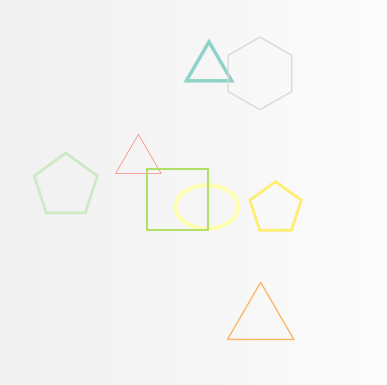[{"shape": "triangle", "thickness": 2.5, "radius": 0.34, "center": [0.539, 0.824]}, {"shape": "oval", "thickness": 3, "radius": 0.4, "center": [0.534, 0.462]}, {"shape": "triangle", "thickness": 0.5, "radius": 0.34, "center": [0.357, 0.583]}, {"shape": "triangle", "thickness": 1, "radius": 0.49, "center": [0.673, 0.168]}, {"shape": "square", "thickness": 1.5, "radius": 0.4, "center": [0.458, 0.482]}, {"shape": "hexagon", "thickness": 1, "radius": 0.47, "center": [0.671, 0.809]}, {"shape": "pentagon", "thickness": 2, "radius": 0.43, "center": [0.17, 0.517]}, {"shape": "pentagon", "thickness": 2, "radius": 0.35, "center": [0.711, 0.458]}]